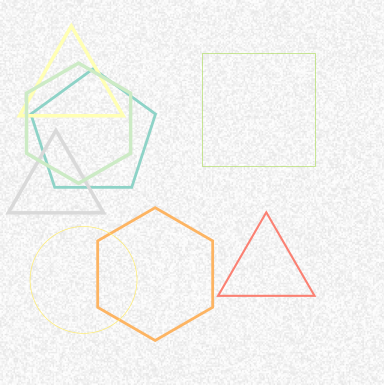[{"shape": "pentagon", "thickness": 2, "radius": 0.85, "center": [0.242, 0.651]}, {"shape": "triangle", "thickness": 2.5, "radius": 0.78, "center": [0.185, 0.777]}, {"shape": "triangle", "thickness": 1.5, "radius": 0.72, "center": [0.692, 0.304]}, {"shape": "hexagon", "thickness": 2, "radius": 0.86, "center": [0.403, 0.288]}, {"shape": "square", "thickness": 0.5, "radius": 0.73, "center": [0.672, 0.716]}, {"shape": "triangle", "thickness": 2.5, "radius": 0.71, "center": [0.145, 0.519]}, {"shape": "hexagon", "thickness": 2.5, "radius": 0.78, "center": [0.204, 0.68]}, {"shape": "circle", "thickness": 0.5, "radius": 0.69, "center": [0.217, 0.273]}]